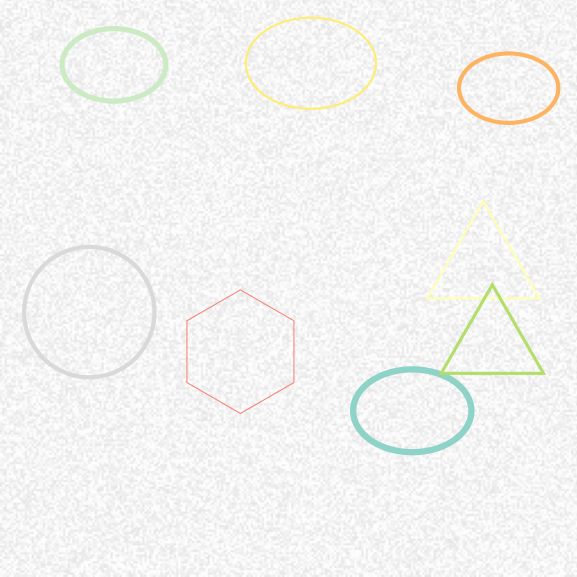[{"shape": "oval", "thickness": 3, "radius": 0.51, "center": [0.714, 0.288]}, {"shape": "triangle", "thickness": 1, "radius": 0.56, "center": [0.837, 0.538]}, {"shape": "hexagon", "thickness": 0.5, "radius": 0.53, "center": [0.416, 0.39]}, {"shape": "oval", "thickness": 2, "radius": 0.43, "center": [0.881, 0.846]}, {"shape": "triangle", "thickness": 1.5, "radius": 0.51, "center": [0.852, 0.404]}, {"shape": "circle", "thickness": 2, "radius": 0.56, "center": [0.155, 0.459]}, {"shape": "oval", "thickness": 2.5, "radius": 0.45, "center": [0.197, 0.887]}, {"shape": "oval", "thickness": 1, "radius": 0.56, "center": [0.538, 0.89]}]